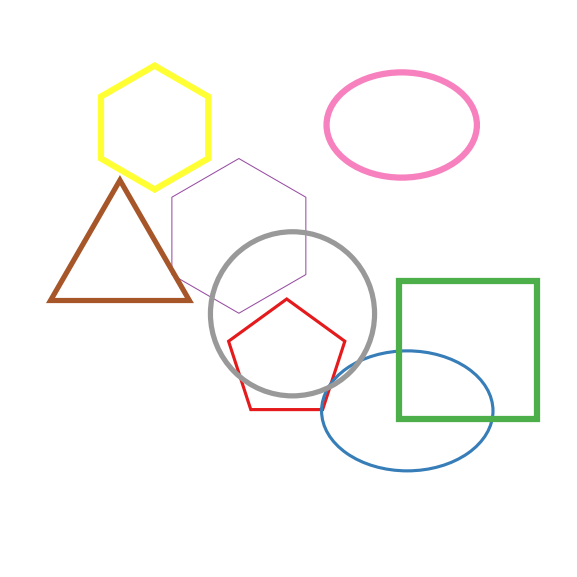[{"shape": "pentagon", "thickness": 1.5, "radius": 0.53, "center": [0.496, 0.376]}, {"shape": "oval", "thickness": 1.5, "radius": 0.74, "center": [0.705, 0.288]}, {"shape": "square", "thickness": 3, "radius": 0.6, "center": [0.81, 0.394]}, {"shape": "hexagon", "thickness": 0.5, "radius": 0.67, "center": [0.414, 0.591]}, {"shape": "hexagon", "thickness": 3, "radius": 0.54, "center": [0.268, 0.778]}, {"shape": "triangle", "thickness": 2.5, "radius": 0.69, "center": [0.208, 0.548]}, {"shape": "oval", "thickness": 3, "radius": 0.65, "center": [0.696, 0.783]}, {"shape": "circle", "thickness": 2.5, "radius": 0.71, "center": [0.507, 0.456]}]